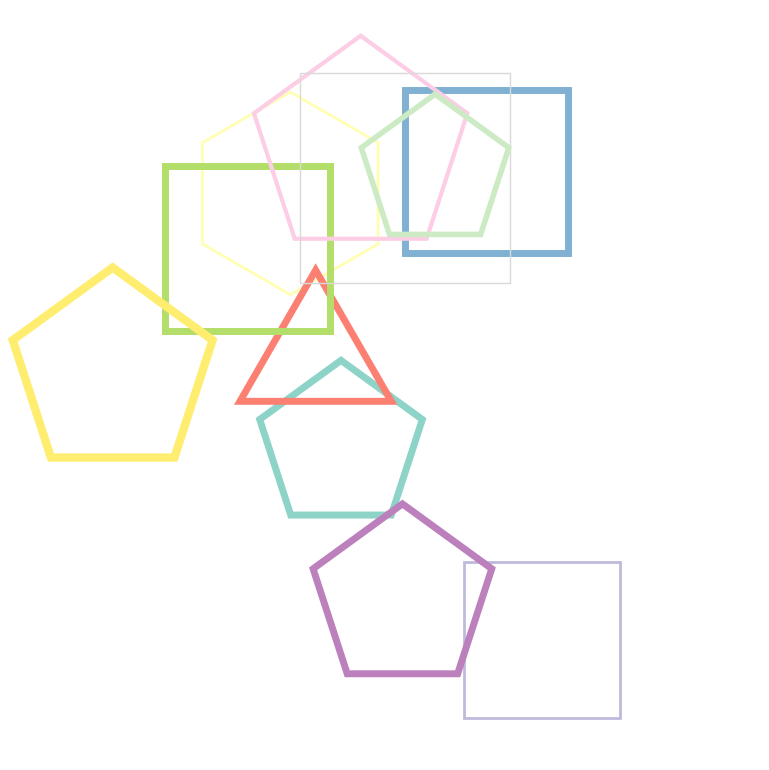[{"shape": "pentagon", "thickness": 2.5, "radius": 0.56, "center": [0.443, 0.421]}, {"shape": "hexagon", "thickness": 1, "radius": 0.66, "center": [0.377, 0.749]}, {"shape": "square", "thickness": 1, "radius": 0.51, "center": [0.704, 0.169]}, {"shape": "triangle", "thickness": 2.5, "radius": 0.57, "center": [0.41, 0.536]}, {"shape": "square", "thickness": 2.5, "radius": 0.53, "center": [0.632, 0.777]}, {"shape": "square", "thickness": 2.5, "radius": 0.54, "center": [0.322, 0.677]}, {"shape": "pentagon", "thickness": 1.5, "radius": 0.73, "center": [0.468, 0.808]}, {"shape": "square", "thickness": 0.5, "radius": 0.68, "center": [0.526, 0.769]}, {"shape": "pentagon", "thickness": 2.5, "radius": 0.61, "center": [0.523, 0.224]}, {"shape": "pentagon", "thickness": 2, "radius": 0.5, "center": [0.565, 0.777]}, {"shape": "pentagon", "thickness": 3, "radius": 0.68, "center": [0.146, 0.516]}]